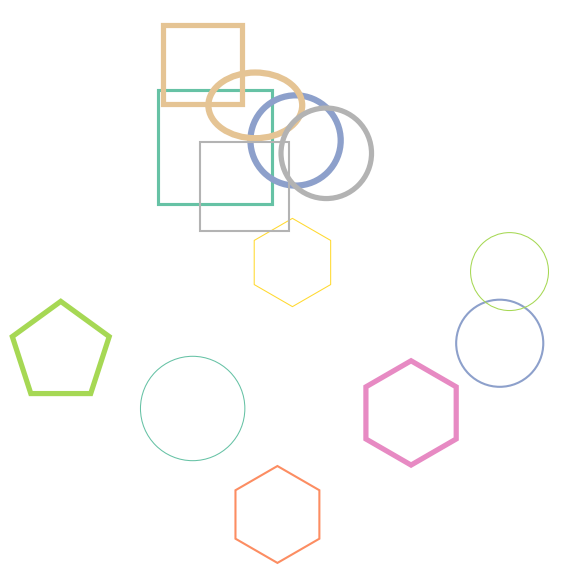[{"shape": "circle", "thickness": 0.5, "radius": 0.45, "center": [0.334, 0.292]}, {"shape": "square", "thickness": 1.5, "radius": 0.49, "center": [0.372, 0.745]}, {"shape": "hexagon", "thickness": 1, "radius": 0.42, "center": [0.48, 0.108]}, {"shape": "circle", "thickness": 1, "radius": 0.38, "center": [0.865, 0.405]}, {"shape": "circle", "thickness": 3, "radius": 0.39, "center": [0.512, 0.756]}, {"shape": "hexagon", "thickness": 2.5, "radius": 0.45, "center": [0.712, 0.284]}, {"shape": "pentagon", "thickness": 2.5, "radius": 0.44, "center": [0.105, 0.389]}, {"shape": "circle", "thickness": 0.5, "radius": 0.34, "center": [0.882, 0.529]}, {"shape": "hexagon", "thickness": 0.5, "radius": 0.38, "center": [0.506, 0.545]}, {"shape": "square", "thickness": 2.5, "radius": 0.35, "center": [0.35, 0.887]}, {"shape": "oval", "thickness": 3, "radius": 0.41, "center": [0.442, 0.817]}, {"shape": "circle", "thickness": 2.5, "radius": 0.39, "center": [0.565, 0.734]}, {"shape": "square", "thickness": 1, "radius": 0.38, "center": [0.423, 0.676]}]